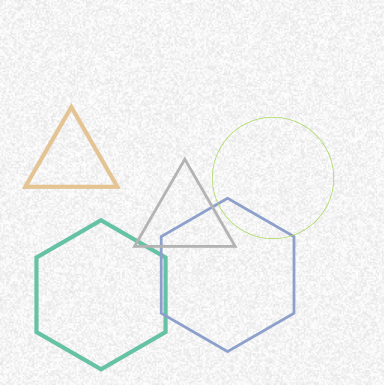[{"shape": "hexagon", "thickness": 3, "radius": 0.97, "center": [0.262, 0.234]}, {"shape": "hexagon", "thickness": 2, "radius": 1.0, "center": [0.591, 0.286]}, {"shape": "circle", "thickness": 0.5, "radius": 0.79, "center": [0.709, 0.538]}, {"shape": "triangle", "thickness": 3, "radius": 0.69, "center": [0.185, 0.584]}, {"shape": "triangle", "thickness": 2, "radius": 0.75, "center": [0.48, 0.435]}]